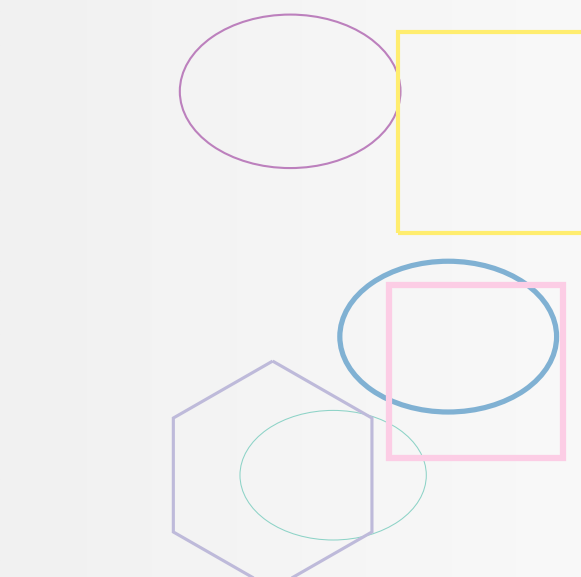[{"shape": "oval", "thickness": 0.5, "radius": 0.8, "center": [0.573, 0.176]}, {"shape": "hexagon", "thickness": 1.5, "radius": 0.99, "center": [0.469, 0.177]}, {"shape": "oval", "thickness": 2.5, "radius": 0.93, "center": [0.771, 0.416]}, {"shape": "square", "thickness": 3, "radius": 0.75, "center": [0.819, 0.356]}, {"shape": "oval", "thickness": 1, "radius": 0.95, "center": [0.499, 0.841]}, {"shape": "square", "thickness": 2, "radius": 0.87, "center": [0.859, 0.77]}]